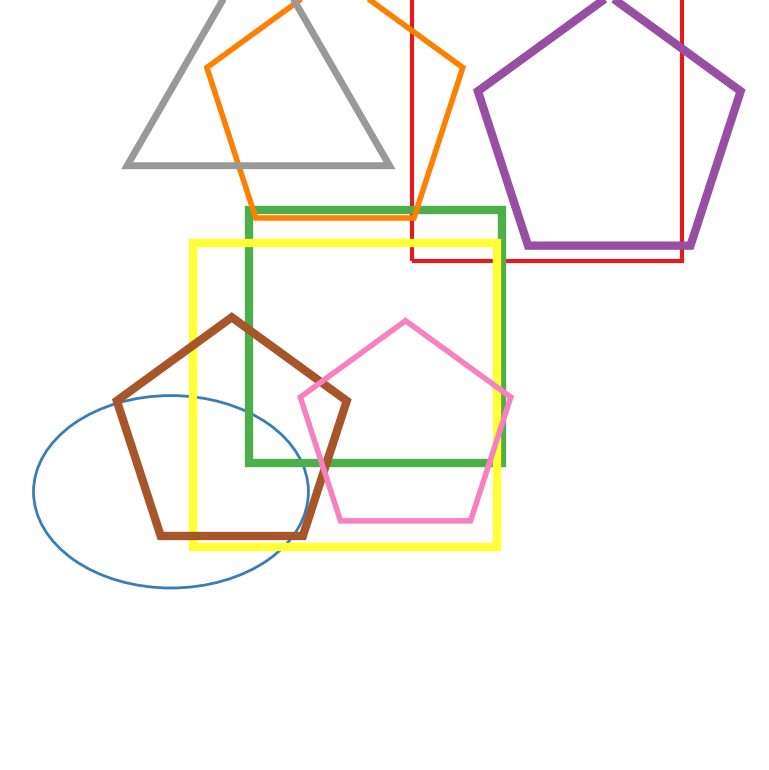[{"shape": "square", "thickness": 1.5, "radius": 0.88, "center": [0.71, 0.837]}, {"shape": "oval", "thickness": 1, "radius": 0.89, "center": [0.222, 0.361]}, {"shape": "square", "thickness": 3, "radius": 0.82, "center": [0.488, 0.563]}, {"shape": "pentagon", "thickness": 3, "radius": 0.9, "center": [0.791, 0.826]}, {"shape": "pentagon", "thickness": 2, "radius": 0.87, "center": [0.435, 0.858]}, {"shape": "square", "thickness": 3, "radius": 0.99, "center": [0.448, 0.486]}, {"shape": "pentagon", "thickness": 3, "radius": 0.79, "center": [0.301, 0.431]}, {"shape": "pentagon", "thickness": 2, "radius": 0.72, "center": [0.527, 0.44]}, {"shape": "triangle", "thickness": 2.5, "radius": 0.98, "center": [0.336, 0.883]}]